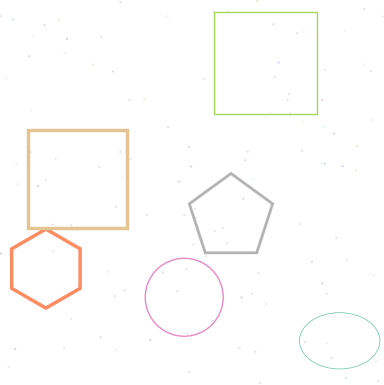[{"shape": "oval", "thickness": 0.5, "radius": 0.52, "center": [0.882, 0.115]}, {"shape": "hexagon", "thickness": 2.5, "radius": 0.51, "center": [0.119, 0.302]}, {"shape": "circle", "thickness": 1, "radius": 0.51, "center": [0.478, 0.228]}, {"shape": "square", "thickness": 1, "radius": 0.66, "center": [0.69, 0.836]}, {"shape": "square", "thickness": 2.5, "radius": 0.64, "center": [0.201, 0.535]}, {"shape": "pentagon", "thickness": 2, "radius": 0.57, "center": [0.6, 0.435]}]